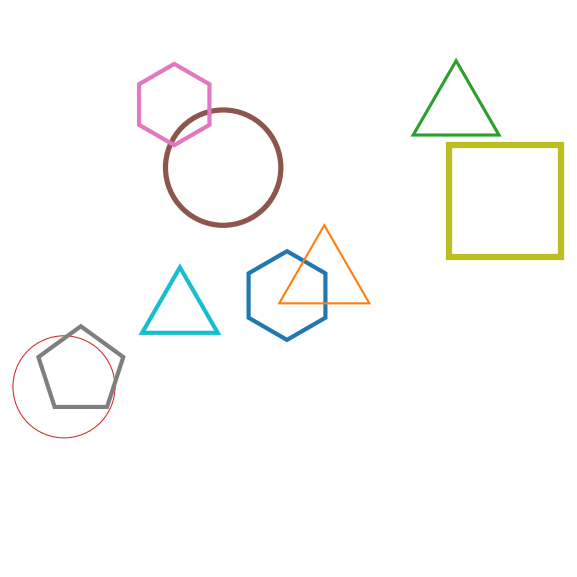[{"shape": "hexagon", "thickness": 2, "radius": 0.38, "center": [0.497, 0.487]}, {"shape": "triangle", "thickness": 1, "radius": 0.45, "center": [0.562, 0.519]}, {"shape": "triangle", "thickness": 1.5, "radius": 0.43, "center": [0.79, 0.808]}, {"shape": "circle", "thickness": 0.5, "radius": 0.44, "center": [0.111, 0.329]}, {"shape": "circle", "thickness": 2.5, "radius": 0.5, "center": [0.386, 0.709]}, {"shape": "hexagon", "thickness": 2, "radius": 0.35, "center": [0.302, 0.818]}, {"shape": "pentagon", "thickness": 2, "radius": 0.39, "center": [0.14, 0.357]}, {"shape": "square", "thickness": 3, "radius": 0.48, "center": [0.874, 0.652]}, {"shape": "triangle", "thickness": 2, "radius": 0.38, "center": [0.312, 0.461]}]